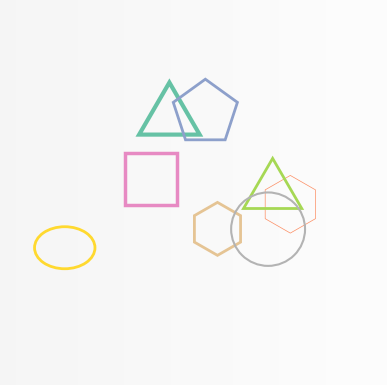[{"shape": "triangle", "thickness": 3, "radius": 0.45, "center": [0.437, 0.695]}, {"shape": "hexagon", "thickness": 0.5, "radius": 0.37, "center": [0.749, 0.469]}, {"shape": "pentagon", "thickness": 2, "radius": 0.44, "center": [0.53, 0.707]}, {"shape": "square", "thickness": 2.5, "radius": 0.33, "center": [0.39, 0.536]}, {"shape": "triangle", "thickness": 2, "radius": 0.43, "center": [0.704, 0.502]}, {"shape": "oval", "thickness": 2, "radius": 0.39, "center": [0.167, 0.357]}, {"shape": "hexagon", "thickness": 2, "radius": 0.34, "center": [0.561, 0.406]}, {"shape": "circle", "thickness": 1.5, "radius": 0.48, "center": [0.692, 0.405]}]